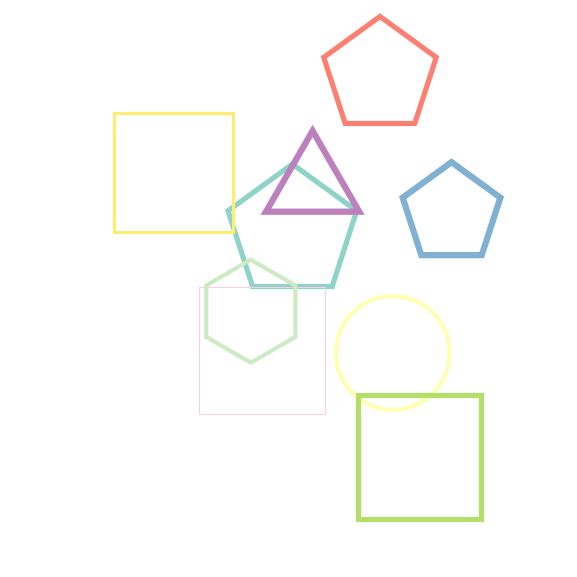[{"shape": "pentagon", "thickness": 2.5, "radius": 0.59, "center": [0.506, 0.598]}, {"shape": "circle", "thickness": 2, "radius": 0.49, "center": [0.68, 0.388]}, {"shape": "pentagon", "thickness": 2.5, "radius": 0.51, "center": [0.658, 0.868]}, {"shape": "pentagon", "thickness": 3, "radius": 0.44, "center": [0.782, 0.629]}, {"shape": "square", "thickness": 2.5, "radius": 0.54, "center": [0.726, 0.207]}, {"shape": "square", "thickness": 0.5, "radius": 0.55, "center": [0.454, 0.392]}, {"shape": "triangle", "thickness": 3, "radius": 0.47, "center": [0.541, 0.679]}, {"shape": "hexagon", "thickness": 2, "radius": 0.45, "center": [0.434, 0.46]}, {"shape": "square", "thickness": 1.5, "radius": 0.51, "center": [0.301, 0.701]}]